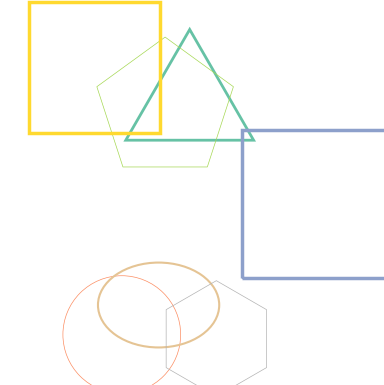[{"shape": "triangle", "thickness": 2, "radius": 0.96, "center": [0.493, 0.732]}, {"shape": "circle", "thickness": 0.5, "radius": 0.76, "center": [0.316, 0.131]}, {"shape": "square", "thickness": 2.5, "radius": 0.96, "center": [0.822, 0.47]}, {"shape": "pentagon", "thickness": 0.5, "radius": 0.93, "center": [0.429, 0.717]}, {"shape": "square", "thickness": 2.5, "radius": 0.85, "center": [0.245, 0.825]}, {"shape": "oval", "thickness": 1.5, "radius": 0.79, "center": [0.412, 0.208]}, {"shape": "hexagon", "thickness": 0.5, "radius": 0.75, "center": [0.562, 0.12]}]